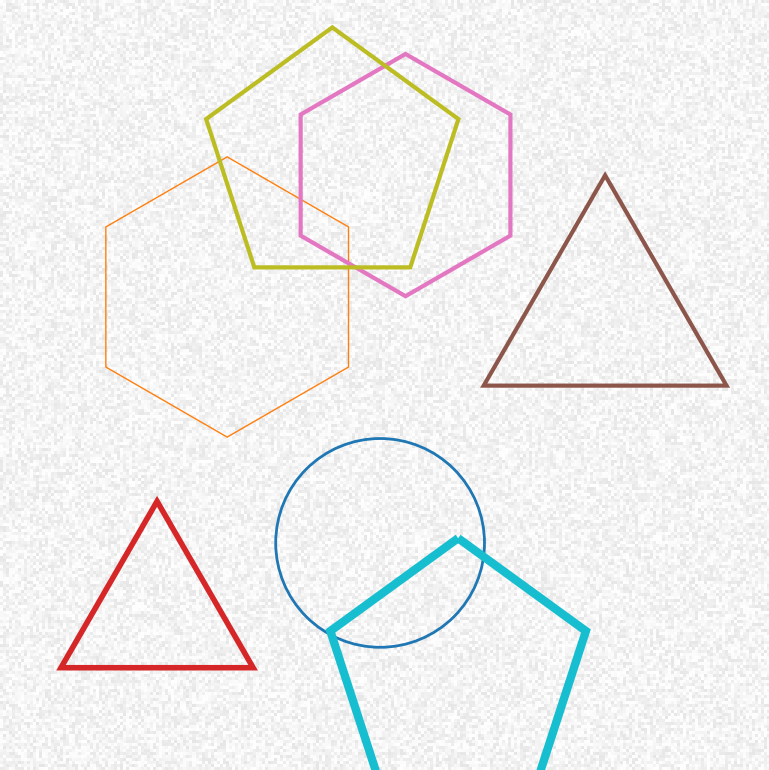[{"shape": "circle", "thickness": 1, "radius": 0.68, "center": [0.494, 0.295]}, {"shape": "hexagon", "thickness": 0.5, "radius": 0.91, "center": [0.295, 0.614]}, {"shape": "triangle", "thickness": 2, "radius": 0.72, "center": [0.204, 0.205]}, {"shape": "triangle", "thickness": 1.5, "radius": 0.91, "center": [0.786, 0.59]}, {"shape": "hexagon", "thickness": 1.5, "radius": 0.79, "center": [0.527, 0.773]}, {"shape": "pentagon", "thickness": 1.5, "radius": 0.86, "center": [0.432, 0.792]}, {"shape": "pentagon", "thickness": 3, "radius": 0.87, "center": [0.595, 0.127]}]